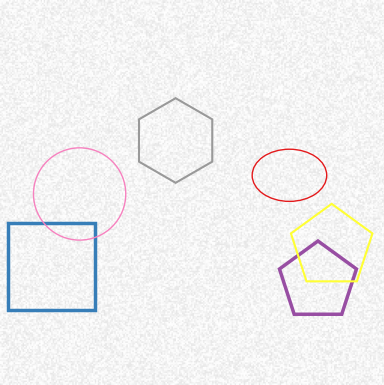[{"shape": "oval", "thickness": 1, "radius": 0.48, "center": [0.752, 0.545]}, {"shape": "square", "thickness": 2.5, "radius": 0.57, "center": [0.133, 0.308]}, {"shape": "pentagon", "thickness": 2.5, "radius": 0.53, "center": [0.826, 0.269]}, {"shape": "pentagon", "thickness": 1.5, "radius": 0.56, "center": [0.862, 0.359]}, {"shape": "circle", "thickness": 1, "radius": 0.6, "center": [0.207, 0.496]}, {"shape": "hexagon", "thickness": 1.5, "radius": 0.55, "center": [0.456, 0.635]}]